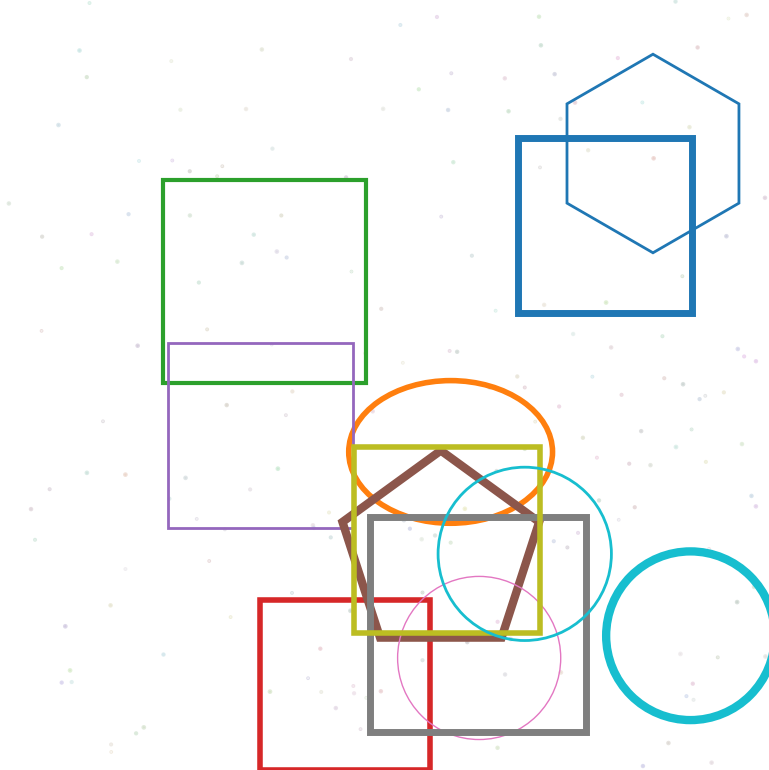[{"shape": "square", "thickness": 2.5, "radius": 0.57, "center": [0.785, 0.707]}, {"shape": "hexagon", "thickness": 1, "radius": 0.64, "center": [0.848, 0.801]}, {"shape": "oval", "thickness": 2, "radius": 0.66, "center": [0.585, 0.413]}, {"shape": "square", "thickness": 1.5, "radius": 0.66, "center": [0.343, 0.635]}, {"shape": "square", "thickness": 2, "radius": 0.55, "center": [0.448, 0.111]}, {"shape": "square", "thickness": 1, "radius": 0.6, "center": [0.338, 0.434]}, {"shape": "pentagon", "thickness": 3, "radius": 0.67, "center": [0.572, 0.281]}, {"shape": "circle", "thickness": 0.5, "radius": 0.53, "center": [0.622, 0.146]}, {"shape": "square", "thickness": 2.5, "radius": 0.7, "center": [0.621, 0.189]}, {"shape": "square", "thickness": 2, "radius": 0.6, "center": [0.581, 0.299]}, {"shape": "circle", "thickness": 3, "radius": 0.55, "center": [0.897, 0.174]}, {"shape": "circle", "thickness": 1, "radius": 0.56, "center": [0.681, 0.281]}]